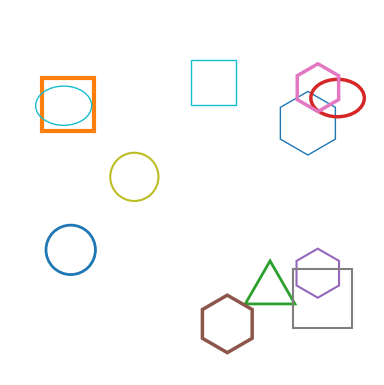[{"shape": "circle", "thickness": 2, "radius": 0.32, "center": [0.184, 0.351]}, {"shape": "hexagon", "thickness": 1, "radius": 0.41, "center": [0.8, 0.68]}, {"shape": "square", "thickness": 3, "radius": 0.34, "center": [0.176, 0.73]}, {"shape": "triangle", "thickness": 2, "radius": 0.37, "center": [0.701, 0.248]}, {"shape": "oval", "thickness": 2.5, "radius": 0.35, "center": [0.877, 0.745]}, {"shape": "hexagon", "thickness": 1.5, "radius": 0.32, "center": [0.825, 0.29]}, {"shape": "hexagon", "thickness": 2.5, "radius": 0.37, "center": [0.59, 0.159]}, {"shape": "hexagon", "thickness": 2.5, "radius": 0.31, "center": [0.826, 0.772]}, {"shape": "square", "thickness": 1.5, "radius": 0.38, "center": [0.838, 0.224]}, {"shape": "circle", "thickness": 1.5, "radius": 0.31, "center": [0.349, 0.541]}, {"shape": "square", "thickness": 1, "radius": 0.29, "center": [0.553, 0.786]}, {"shape": "oval", "thickness": 1, "radius": 0.36, "center": [0.165, 0.725]}]